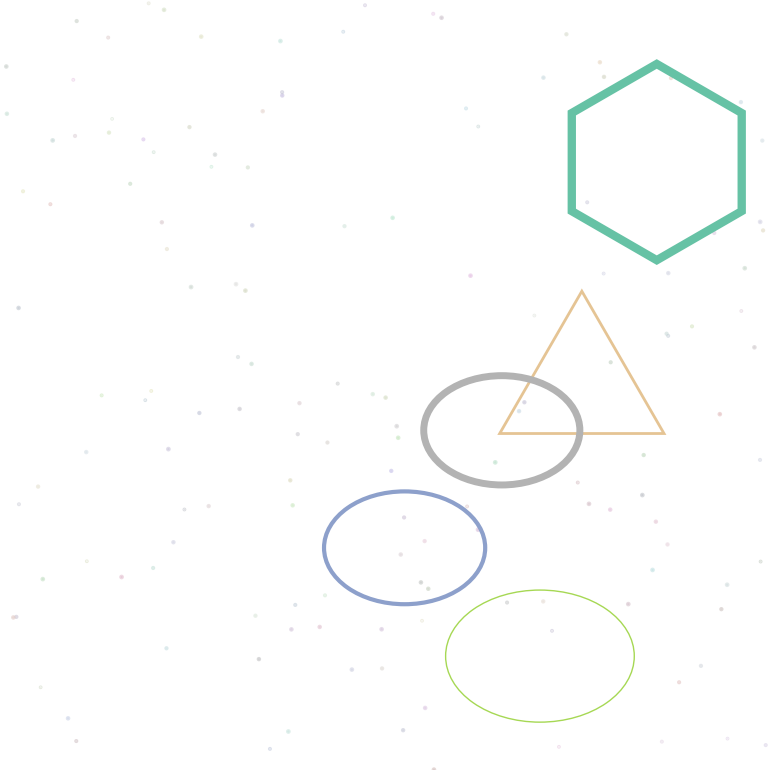[{"shape": "hexagon", "thickness": 3, "radius": 0.64, "center": [0.853, 0.79]}, {"shape": "oval", "thickness": 1.5, "radius": 0.52, "center": [0.525, 0.289]}, {"shape": "oval", "thickness": 0.5, "radius": 0.61, "center": [0.701, 0.148]}, {"shape": "triangle", "thickness": 1, "radius": 0.62, "center": [0.756, 0.499]}, {"shape": "oval", "thickness": 2.5, "radius": 0.51, "center": [0.652, 0.441]}]